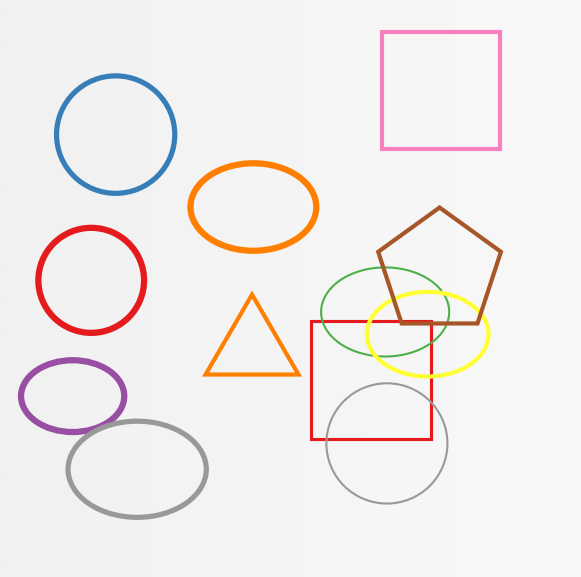[{"shape": "circle", "thickness": 3, "radius": 0.45, "center": [0.157, 0.514]}, {"shape": "square", "thickness": 1.5, "radius": 0.51, "center": [0.638, 0.341]}, {"shape": "circle", "thickness": 2.5, "radius": 0.51, "center": [0.199, 0.766]}, {"shape": "oval", "thickness": 1, "radius": 0.55, "center": [0.663, 0.459]}, {"shape": "oval", "thickness": 3, "radius": 0.44, "center": [0.125, 0.313]}, {"shape": "triangle", "thickness": 2, "radius": 0.46, "center": [0.434, 0.397]}, {"shape": "oval", "thickness": 3, "radius": 0.54, "center": [0.436, 0.641]}, {"shape": "oval", "thickness": 2, "radius": 0.52, "center": [0.736, 0.42]}, {"shape": "pentagon", "thickness": 2, "radius": 0.55, "center": [0.756, 0.529]}, {"shape": "square", "thickness": 2, "radius": 0.51, "center": [0.759, 0.842]}, {"shape": "circle", "thickness": 1, "radius": 0.52, "center": [0.666, 0.231]}, {"shape": "oval", "thickness": 2.5, "radius": 0.59, "center": [0.236, 0.187]}]